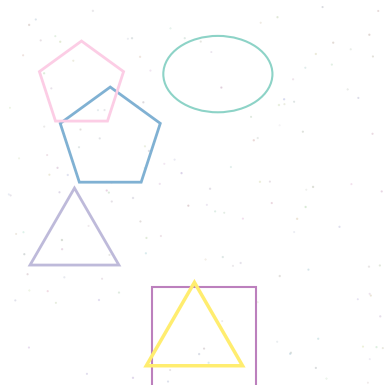[{"shape": "oval", "thickness": 1.5, "radius": 0.71, "center": [0.566, 0.808]}, {"shape": "triangle", "thickness": 2, "radius": 0.67, "center": [0.193, 0.378]}, {"shape": "pentagon", "thickness": 2, "radius": 0.68, "center": [0.286, 0.637]}, {"shape": "pentagon", "thickness": 2, "radius": 0.57, "center": [0.212, 0.778]}, {"shape": "square", "thickness": 1.5, "radius": 0.68, "center": [0.53, 0.12]}, {"shape": "triangle", "thickness": 2.5, "radius": 0.72, "center": [0.505, 0.122]}]